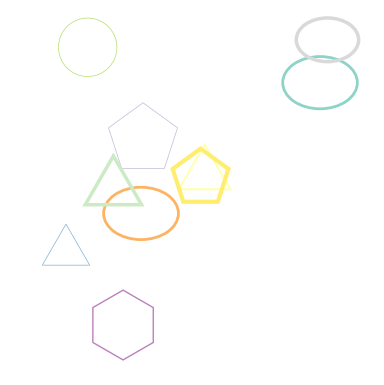[{"shape": "oval", "thickness": 2, "radius": 0.48, "center": [0.831, 0.785]}, {"shape": "triangle", "thickness": 1.5, "radius": 0.39, "center": [0.531, 0.547]}, {"shape": "pentagon", "thickness": 0.5, "radius": 0.47, "center": [0.372, 0.639]}, {"shape": "triangle", "thickness": 0.5, "radius": 0.36, "center": [0.171, 0.347]}, {"shape": "oval", "thickness": 2, "radius": 0.49, "center": [0.366, 0.446]}, {"shape": "circle", "thickness": 0.5, "radius": 0.38, "center": [0.228, 0.877]}, {"shape": "oval", "thickness": 2.5, "radius": 0.41, "center": [0.851, 0.897]}, {"shape": "hexagon", "thickness": 1, "radius": 0.45, "center": [0.32, 0.156]}, {"shape": "triangle", "thickness": 2.5, "radius": 0.42, "center": [0.295, 0.51]}, {"shape": "pentagon", "thickness": 3, "radius": 0.38, "center": [0.521, 0.538]}]